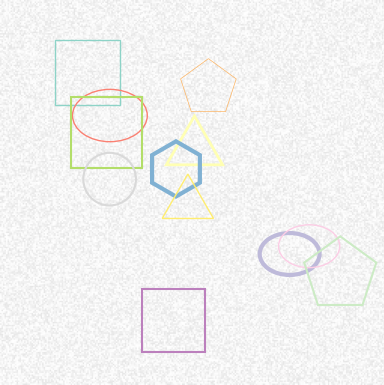[{"shape": "square", "thickness": 1, "radius": 0.42, "center": [0.227, 0.811]}, {"shape": "triangle", "thickness": 2, "radius": 0.42, "center": [0.505, 0.614]}, {"shape": "oval", "thickness": 3, "radius": 0.39, "center": [0.752, 0.34]}, {"shape": "oval", "thickness": 1, "radius": 0.49, "center": [0.285, 0.7]}, {"shape": "hexagon", "thickness": 3, "radius": 0.36, "center": [0.457, 0.561]}, {"shape": "pentagon", "thickness": 0.5, "radius": 0.38, "center": [0.541, 0.772]}, {"shape": "square", "thickness": 1.5, "radius": 0.46, "center": [0.276, 0.657]}, {"shape": "oval", "thickness": 1, "radius": 0.4, "center": [0.803, 0.36]}, {"shape": "circle", "thickness": 1.5, "radius": 0.34, "center": [0.285, 0.535]}, {"shape": "square", "thickness": 1.5, "radius": 0.41, "center": [0.45, 0.167]}, {"shape": "pentagon", "thickness": 1.5, "radius": 0.49, "center": [0.884, 0.288]}, {"shape": "triangle", "thickness": 1, "radius": 0.38, "center": [0.488, 0.471]}]